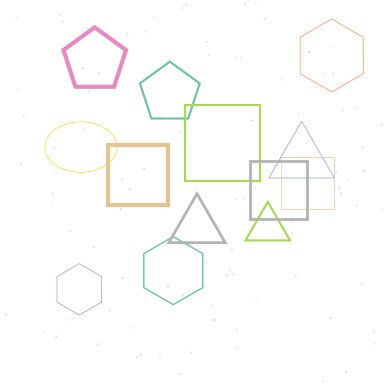[{"shape": "hexagon", "thickness": 1, "radius": 0.44, "center": [0.45, 0.297]}, {"shape": "pentagon", "thickness": 1.5, "radius": 0.41, "center": [0.441, 0.758]}, {"shape": "hexagon", "thickness": 0.5, "radius": 0.47, "center": [0.862, 0.856]}, {"shape": "triangle", "thickness": 0.5, "radius": 0.49, "center": [0.783, 0.587]}, {"shape": "hexagon", "thickness": 0.5, "radius": 0.33, "center": [0.206, 0.248]}, {"shape": "pentagon", "thickness": 3, "radius": 0.43, "center": [0.246, 0.844]}, {"shape": "square", "thickness": 1.5, "radius": 0.49, "center": [0.578, 0.628]}, {"shape": "triangle", "thickness": 1.5, "radius": 0.33, "center": [0.696, 0.409]}, {"shape": "oval", "thickness": 0.5, "radius": 0.47, "center": [0.21, 0.618]}, {"shape": "square", "thickness": 0.5, "radius": 0.34, "center": [0.799, 0.525]}, {"shape": "square", "thickness": 3, "radius": 0.39, "center": [0.359, 0.546]}, {"shape": "triangle", "thickness": 2, "radius": 0.42, "center": [0.512, 0.412]}, {"shape": "square", "thickness": 2, "radius": 0.37, "center": [0.724, 0.507]}]